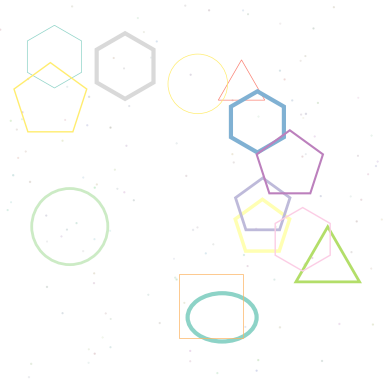[{"shape": "hexagon", "thickness": 0.5, "radius": 0.41, "center": [0.141, 0.853]}, {"shape": "oval", "thickness": 3, "radius": 0.45, "center": [0.577, 0.176]}, {"shape": "pentagon", "thickness": 2.5, "radius": 0.37, "center": [0.682, 0.408]}, {"shape": "pentagon", "thickness": 2, "radius": 0.37, "center": [0.682, 0.463]}, {"shape": "triangle", "thickness": 0.5, "radius": 0.35, "center": [0.627, 0.775]}, {"shape": "hexagon", "thickness": 3, "radius": 0.4, "center": [0.669, 0.683]}, {"shape": "square", "thickness": 0.5, "radius": 0.41, "center": [0.548, 0.205]}, {"shape": "triangle", "thickness": 2, "radius": 0.48, "center": [0.851, 0.316]}, {"shape": "hexagon", "thickness": 1, "radius": 0.41, "center": [0.786, 0.378]}, {"shape": "hexagon", "thickness": 3, "radius": 0.43, "center": [0.325, 0.828]}, {"shape": "pentagon", "thickness": 1.5, "radius": 0.45, "center": [0.753, 0.571]}, {"shape": "circle", "thickness": 2, "radius": 0.49, "center": [0.181, 0.411]}, {"shape": "pentagon", "thickness": 1, "radius": 0.5, "center": [0.131, 0.738]}, {"shape": "circle", "thickness": 0.5, "radius": 0.39, "center": [0.514, 0.782]}]